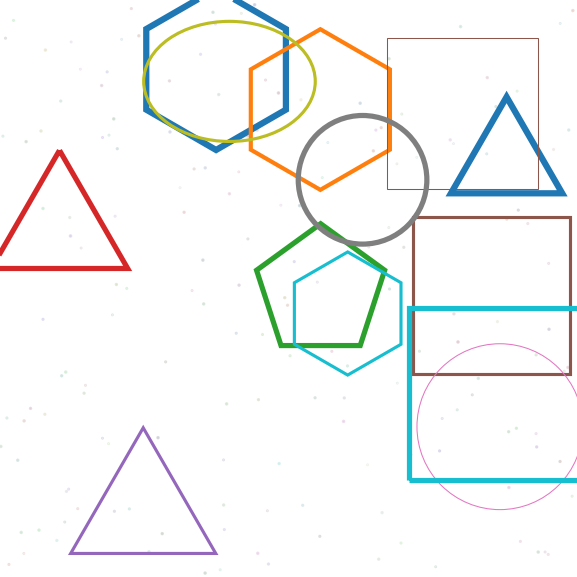[{"shape": "hexagon", "thickness": 3, "radius": 0.7, "center": [0.374, 0.879]}, {"shape": "triangle", "thickness": 3, "radius": 0.56, "center": [0.877, 0.72]}, {"shape": "hexagon", "thickness": 2, "radius": 0.7, "center": [0.555, 0.809]}, {"shape": "pentagon", "thickness": 2.5, "radius": 0.58, "center": [0.555, 0.495]}, {"shape": "triangle", "thickness": 2.5, "radius": 0.68, "center": [0.103, 0.602]}, {"shape": "triangle", "thickness": 1.5, "radius": 0.73, "center": [0.248, 0.113]}, {"shape": "square", "thickness": 0.5, "radius": 0.66, "center": [0.801, 0.803]}, {"shape": "square", "thickness": 1.5, "radius": 0.68, "center": [0.851, 0.487]}, {"shape": "circle", "thickness": 0.5, "radius": 0.72, "center": [0.866, 0.26]}, {"shape": "circle", "thickness": 2.5, "radius": 0.56, "center": [0.628, 0.688]}, {"shape": "oval", "thickness": 1.5, "radius": 0.74, "center": [0.397, 0.858]}, {"shape": "hexagon", "thickness": 1.5, "radius": 0.53, "center": [0.602, 0.456]}, {"shape": "square", "thickness": 2.5, "radius": 0.74, "center": [0.857, 0.317]}]